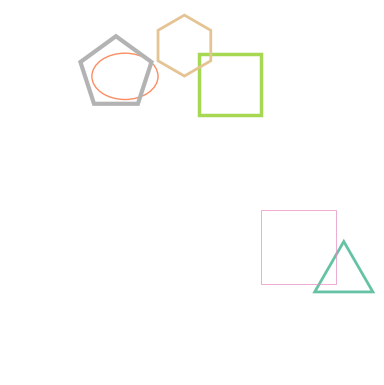[{"shape": "triangle", "thickness": 2, "radius": 0.44, "center": [0.893, 0.285]}, {"shape": "oval", "thickness": 1, "radius": 0.43, "center": [0.325, 0.802]}, {"shape": "square", "thickness": 0.5, "radius": 0.49, "center": [0.774, 0.358]}, {"shape": "square", "thickness": 2.5, "radius": 0.4, "center": [0.597, 0.781]}, {"shape": "hexagon", "thickness": 2, "radius": 0.4, "center": [0.479, 0.882]}, {"shape": "pentagon", "thickness": 3, "radius": 0.49, "center": [0.301, 0.809]}]